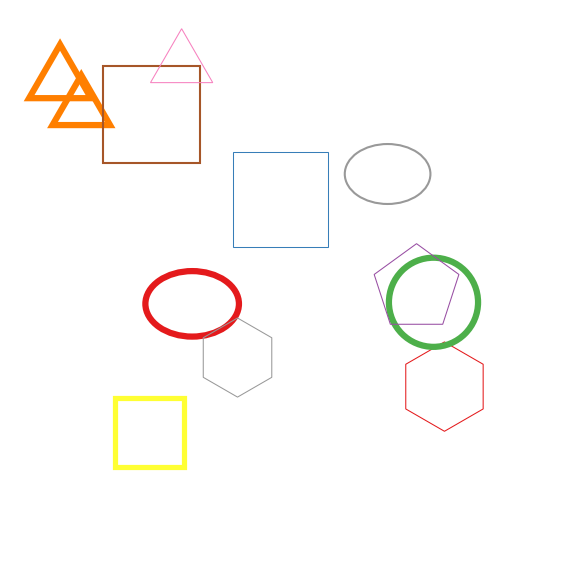[{"shape": "oval", "thickness": 3, "radius": 0.41, "center": [0.333, 0.473]}, {"shape": "hexagon", "thickness": 0.5, "radius": 0.39, "center": [0.77, 0.33]}, {"shape": "square", "thickness": 0.5, "radius": 0.41, "center": [0.485, 0.654]}, {"shape": "circle", "thickness": 3, "radius": 0.39, "center": [0.751, 0.476]}, {"shape": "pentagon", "thickness": 0.5, "radius": 0.39, "center": [0.721, 0.5]}, {"shape": "triangle", "thickness": 3, "radius": 0.31, "center": [0.104, 0.86]}, {"shape": "triangle", "thickness": 3, "radius": 0.29, "center": [0.141, 0.811]}, {"shape": "square", "thickness": 2.5, "radius": 0.3, "center": [0.258, 0.25]}, {"shape": "square", "thickness": 1, "radius": 0.42, "center": [0.262, 0.801]}, {"shape": "triangle", "thickness": 0.5, "radius": 0.31, "center": [0.314, 0.887]}, {"shape": "hexagon", "thickness": 0.5, "radius": 0.34, "center": [0.411, 0.38]}, {"shape": "oval", "thickness": 1, "radius": 0.37, "center": [0.671, 0.698]}]